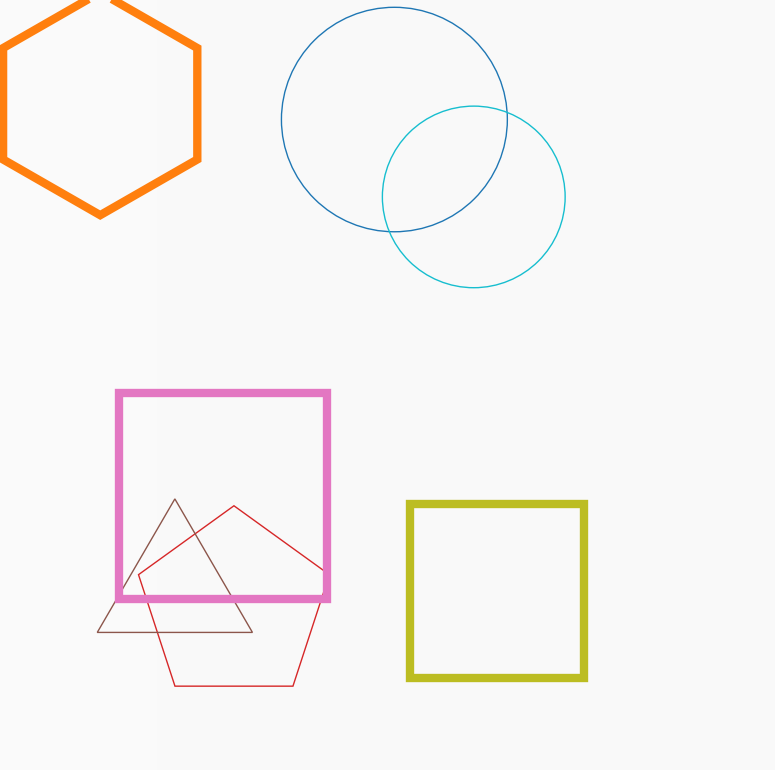[{"shape": "circle", "thickness": 0.5, "radius": 0.73, "center": [0.509, 0.845]}, {"shape": "hexagon", "thickness": 3, "radius": 0.72, "center": [0.129, 0.865]}, {"shape": "pentagon", "thickness": 0.5, "radius": 0.65, "center": [0.302, 0.214]}, {"shape": "triangle", "thickness": 0.5, "radius": 0.58, "center": [0.226, 0.236]}, {"shape": "square", "thickness": 3, "radius": 0.67, "center": [0.288, 0.356]}, {"shape": "square", "thickness": 3, "radius": 0.56, "center": [0.641, 0.232]}, {"shape": "circle", "thickness": 0.5, "radius": 0.59, "center": [0.611, 0.744]}]